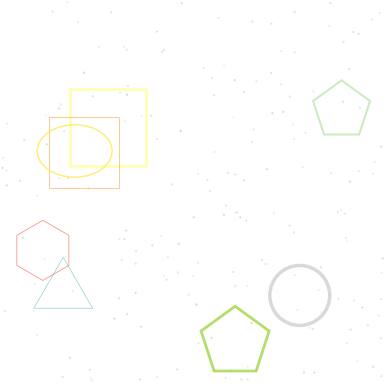[{"shape": "triangle", "thickness": 0.5, "radius": 0.44, "center": [0.164, 0.243]}, {"shape": "square", "thickness": 2, "radius": 0.5, "center": [0.281, 0.669]}, {"shape": "hexagon", "thickness": 0.5, "radius": 0.39, "center": [0.111, 0.35]}, {"shape": "square", "thickness": 0.5, "radius": 0.46, "center": [0.218, 0.604]}, {"shape": "pentagon", "thickness": 2, "radius": 0.46, "center": [0.611, 0.112]}, {"shape": "circle", "thickness": 2.5, "radius": 0.39, "center": [0.779, 0.233]}, {"shape": "pentagon", "thickness": 1.5, "radius": 0.39, "center": [0.887, 0.714]}, {"shape": "oval", "thickness": 1, "radius": 0.49, "center": [0.194, 0.608]}]